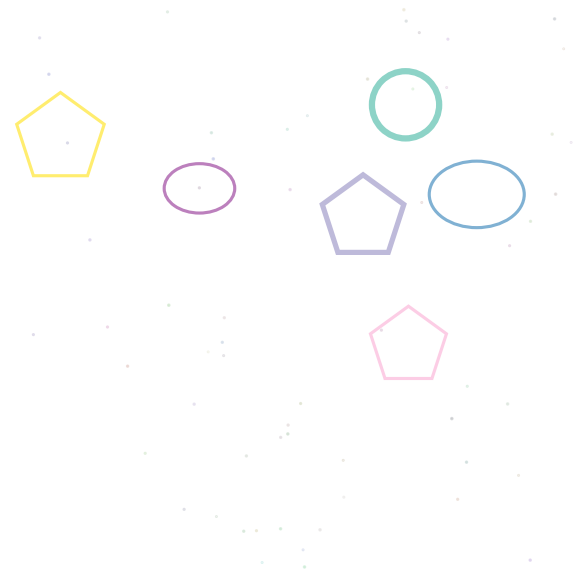[{"shape": "circle", "thickness": 3, "radius": 0.29, "center": [0.702, 0.818]}, {"shape": "pentagon", "thickness": 2.5, "radius": 0.37, "center": [0.629, 0.622]}, {"shape": "oval", "thickness": 1.5, "radius": 0.41, "center": [0.826, 0.663]}, {"shape": "pentagon", "thickness": 1.5, "radius": 0.35, "center": [0.707, 0.4]}, {"shape": "oval", "thickness": 1.5, "radius": 0.31, "center": [0.345, 0.673]}, {"shape": "pentagon", "thickness": 1.5, "radius": 0.4, "center": [0.105, 0.759]}]